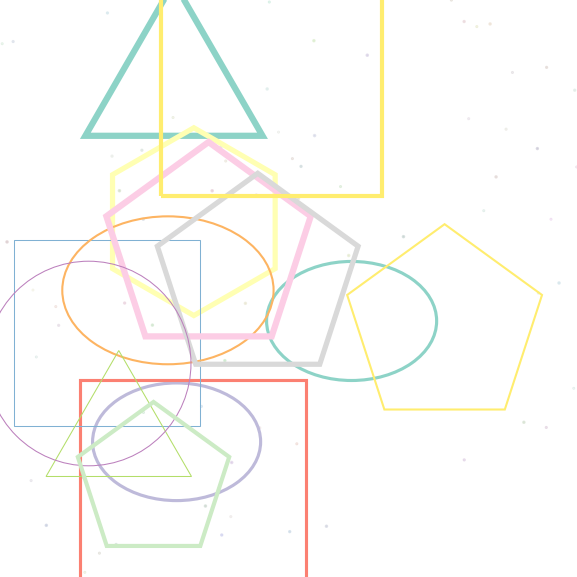[{"shape": "triangle", "thickness": 3, "radius": 0.89, "center": [0.301, 0.853]}, {"shape": "oval", "thickness": 1.5, "radius": 0.74, "center": [0.609, 0.443]}, {"shape": "hexagon", "thickness": 2.5, "radius": 0.81, "center": [0.336, 0.615]}, {"shape": "oval", "thickness": 1.5, "radius": 0.73, "center": [0.306, 0.234]}, {"shape": "square", "thickness": 1.5, "radius": 0.98, "center": [0.334, 0.145]}, {"shape": "square", "thickness": 0.5, "radius": 0.81, "center": [0.185, 0.423]}, {"shape": "oval", "thickness": 1, "radius": 0.91, "center": [0.291, 0.496]}, {"shape": "triangle", "thickness": 0.5, "radius": 0.73, "center": [0.206, 0.247]}, {"shape": "pentagon", "thickness": 3, "radius": 0.93, "center": [0.361, 0.567]}, {"shape": "pentagon", "thickness": 2.5, "radius": 0.91, "center": [0.446, 0.516]}, {"shape": "circle", "thickness": 0.5, "radius": 0.89, "center": [0.154, 0.37]}, {"shape": "pentagon", "thickness": 2, "radius": 0.69, "center": [0.266, 0.165]}, {"shape": "pentagon", "thickness": 1, "radius": 0.89, "center": [0.77, 0.434]}, {"shape": "square", "thickness": 2, "radius": 0.95, "center": [0.47, 0.851]}]